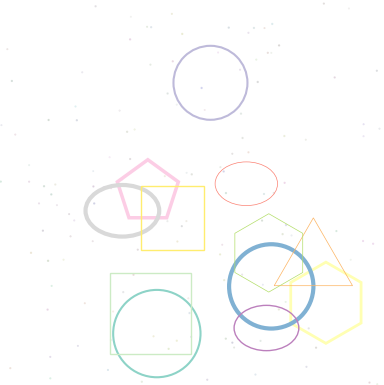[{"shape": "circle", "thickness": 1.5, "radius": 0.57, "center": [0.407, 0.134]}, {"shape": "hexagon", "thickness": 2, "radius": 0.53, "center": [0.847, 0.214]}, {"shape": "circle", "thickness": 1.5, "radius": 0.48, "center": [0.547, 0.785]}, {"shape": "oval", "thickness": 0.5, "radius": 0.41, "center": [0.64, 0.523]}, {"shape": "circle", "thickness": 3, "radius": 0.55, "center": [0.705, 0.256]}, {"shape": "triangle", "thickness": 0.5, "radius": 0.59, "center": [0.814, 0.317]}, {"shape": "hexagon", "thickness": 0.5, "radius": 0.51, "center": [0.698, 0.343]}, {"shape": "pentagon", "thickness": 2.5, "radius": 0.42, "center": [0.384, 0.502]}, {"shape": "oval", "thickness": 3, "radius": 0.48, "center": [0.318, 0.453]}, {"shape": "oval", "thickness": 1, "radius": 0.42, "center": [0.692, 0.148]}, {"shape": "square", "thickness": 1, "radius": 0.52, "center": [0.391, 0.187]}, {"shape": "square", "thickness": 1, "radius": 0.41, "center": [0.447, 0.434]}]